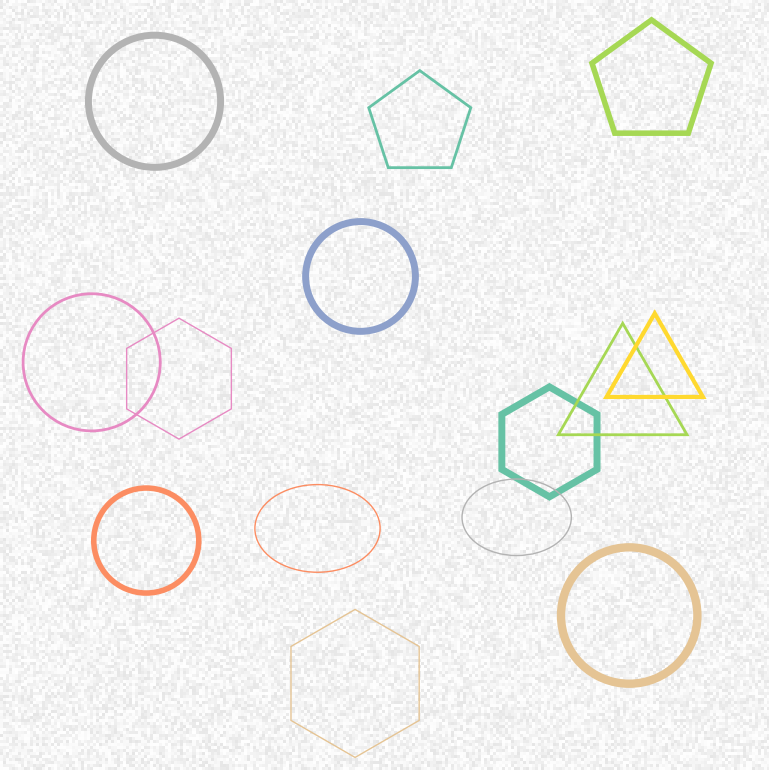[{"shape": "hexagon", "thickness": 2.5, "radius": 0.36, "center": [0.714, 0.426]}, {"shape": "pentagon", "thickness": 1, "radius": 0.35, "center": [0.545, 0.839]}, {"shape": "circle", "thickness": 2, "radius": 0.34, "center": [0.19, 0.298]}, {"shape": "oval", "thickness": 0.5, "radius": 0.41, "center": [0.412, 0.314]}, {"shape": "circle", "thickness": 2.5, "radius": 0.36, "center": [0.468, 0.641]}, {"shape": "circle", "thickness": 1, "radius": 0.45, "center": [0.119, 0.529]}, {"shape": "hexagon", "thickness": 0.5, "radius": 0.39, "center": [0.232, 0.508]}, {"shape": "pentagon", "thickness": 2, "radius": 0.41, "center": [0.846, 0.893]}, {"shape": "triangle", "thickness": 1, "radius": 0.48, "center": [0.809, 0.484]}, {"shape": "triangle", "thickness": 1.5, "radius": 0.36, "center": [0.85, 0.521]}, {"shape": "hexagon", "thickness": 0.5, "radius": 0.48, "center": [0.461, 0.112]}, {"shape": "circle", "thickness": 3, "radius": 0.44, "center": [0.817, 0.201]}, {"shape": "oval", "thickness": 0.5, "radius": 0.35, "center": [0.671, 0.328]}, {"shape": "circle", "thickness": 2.5, "radius": 0.43, "center": [0.201, 0.868]}]